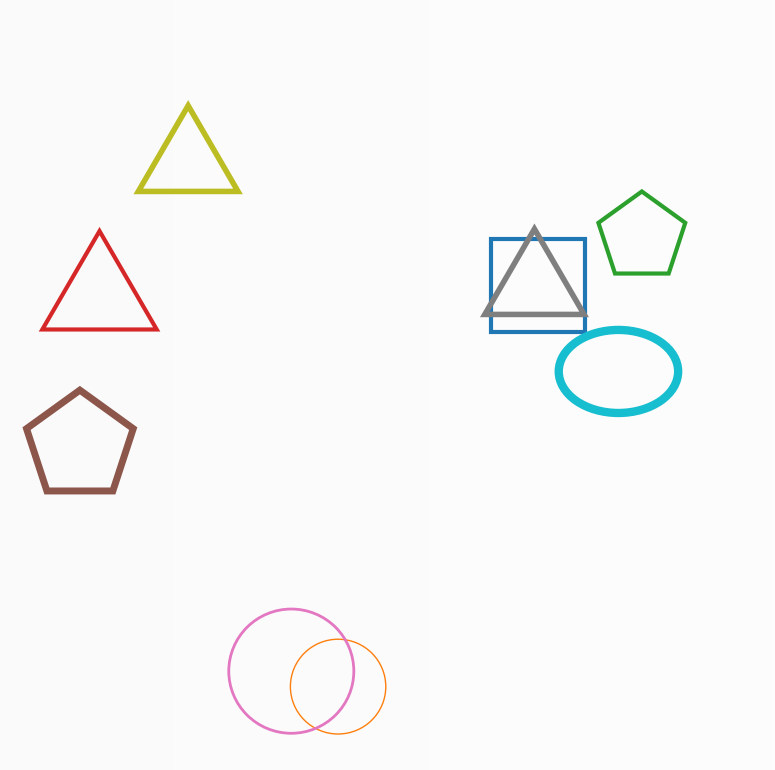[{"shape": "square", "thickness": 1.5, "radius": 0.3, "center": [0.694, 0.629]}, {"shape": "circle", "thickness": 0.5, "radius": 0.31, "center": [0.436, 0.108]}, {"shape": "pentagon", "thickness": 1.5, "radius": 0.29, "center": [0.828, 0.692]}, {"shape": "triangle", "thickness": 1.5, "radius": 0.43, "center": [0.128, 0.615]}, {"shape": "pentagon", "thickness": 2.5, "radius": 0.36, "center": [0.103, 0.421]}, {"shape": "circle", "thickness": 1, "radius": 0.4, "center": [0.376, 0.128]}, {"shape": "triangle", "thickness": 2, "radius": 0.37, "center": [0.69, 0.629]}, {"shape": "triangle", "thickness": 2, "radius": 0.37, "center": [0.243, 0.789]}, {"shape": "oval", "thickness": 3, "radius": 0.39, "center": [0.798, 0.518]}]